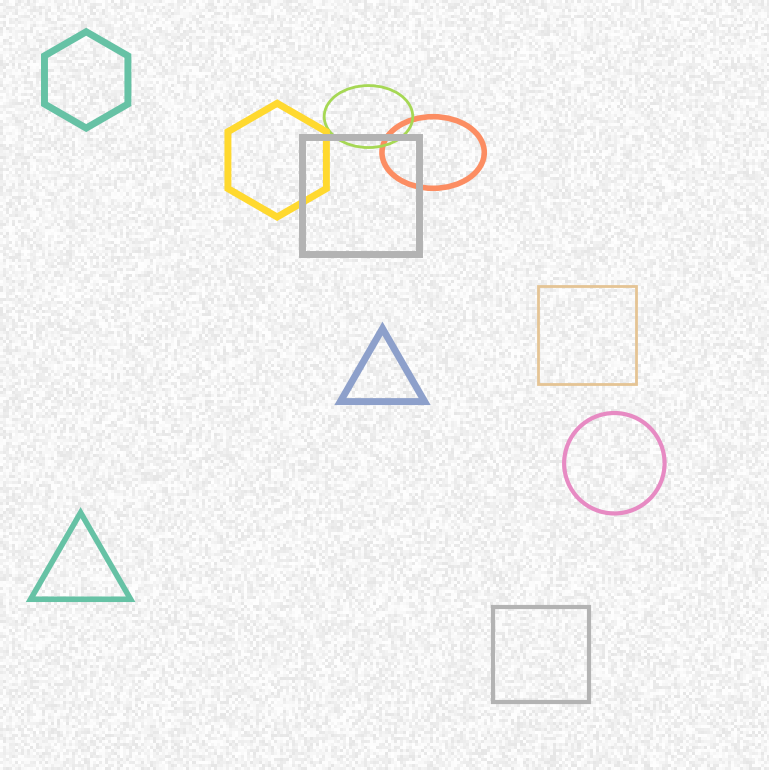[{"shape": "triangle", "thickness": 2, "radius": 0.38, "center": [0.105, 0.259]}, {"shape": "hexagon", "thickness": 2.5, "radius": 0.31, "center": [0.112, 0.896]}, {"shape": "oval", "thickness": 2, "radius": 0.33, "center": [0.562, 0.802]}, {"shape": "triangle", "thickness": 2.5, "radius": 0.32, "center": [0.497, 0.51]}, {"shape": "circle", "thickness": 1.5, "radius": 0.33, "center": [0.798, 0.398]}, {"shape": "oval", "thickness": 1, "radius": 0.29, "center": [0.479, 0.849]}, {"shape": "hexagon", "thickness": 2.5, "radius": 0.37, "center": [0.36, 0.792]}, {"shape": "square", "thickness": 1, "radius": 0.32, "center": [0.763, 0.565]}, {"shape": "square", "thickness": 2.5, "radius": 0.38, "center": [0.468, 0.746]}, {"shape": "square", "thickness": 1.5, "radius": 0.31, "center": [0.703, 0.15]}]